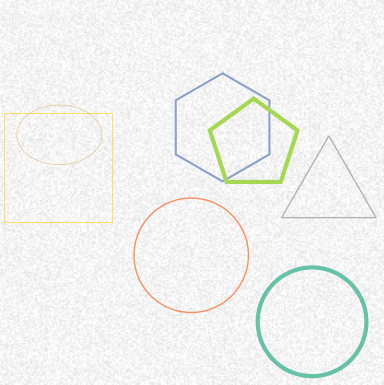[{"shape": "circle", "thickness": 3, "radius": 0.71, "center": [0.811, 0.164]}, {"shape": "circle", "thickness": 1, "radius": 0.74, "center": [0.497, 0.337]}, {"shape": "hexagon", "thickness": 1.5, "radius": 0.7, "center": [0.578, 0.669]}, {"shape": "pentagon", "thickness": 3, "radius": 0.6, "center": [0.659, 0.624]}, {"shape": "square", "thickness": 0.5, "radius": 0.71, "center": [0.15, 0.565]}, {"shape": "oval", "thickness": 0.5, "radius": 0.55, "center": [0.154, 0.65]}, {"shape": "triangle", "thickness": 1, "radius": 0.71, "center": [0.854, 0.506]}]